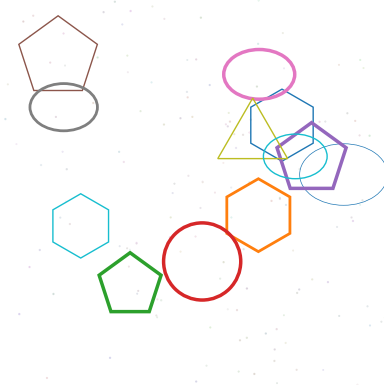[{"shape": "oval", "thickness": 0.5, "radius": 0.57, "center": [0.893, 0.547]}, {"shape": "hexagon", "thickness": 1, "radius": 0.47, "center": [0.732, 0.675]}, {"shape": "hexagon", "thickness": 2, "radius": 0.47, "center": [0.671, 0.441]}, {"shape": "pentagon", "thickness": 2.5, "radius": 0.42, "center": [0.338, 0.259]}, {"shape": "circle", "thickness": 2.5, "radius": 0.5, "center": [0.525, 0.321]}, {"shape": "pentagon", "thickness": 2.5, "radius": 0.47, "center": [0.809, 0.587]}, {"shape": "pentagon", "thickness": 1, "radius": 0.54, "center": [0.151, 0.852]}, {"shape": "oval", "thickness": 2.5, "radius": 0.46, "center": [0.673, 0.807]}, {"shape": "oval", "thickness": 2, "radius": 0.44, "center": [0.165, 0.722]}, {"shape": "triangle", "thickness": 1, "radius": 0.52, "center": [0.656, 0.64]}, {"shape": "hexagon", "thickness": 1, "radius": 0.42, "center": [0.21, 0.413]}, {"shape": "oval", "thickness": 1, "radius": 0.41, "center": [0.767, 0.594]}]